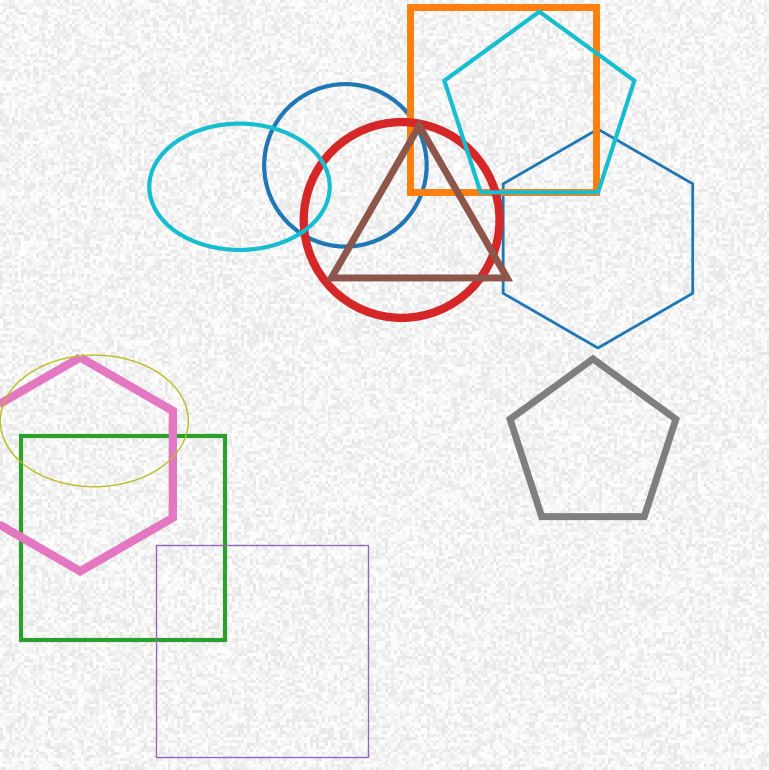[{"shape": "hexagon", "thickness": 1, "radius": 0.71, "center": [0.777, 0.69]}, {"shape": "circle", "thickness": 1.5, "radius": 0.53, "center": [0.449, 0.785]}, {"shape": "square", "thickness": 2.5, "radius": 0.6, "center": [0.653, 0.871]}, {"shape": "square", "thickness": 1.5, "radius": 0.66, "center": [0.159, 0.302]}, {"shape": "circle", "thickness": 3, "radius": 0.64, "center": [0.522, 0.714]}, {"shape": "square", "thickness": 0.5, "radius": 0.69, "center": [0.341, 0.155]}, {"shape": "triangle", "thickness": 2.5, "radius": 0.66, "center": [0.544, 0.705]}, {"shape": "hexagon", "thickness": 3, "radius": 0.69, "center": [0.104, 0.397]}, {"shape": "pentagon", "thickness": 2.5, "radius": 0.57, "center": [0.77, 0.421]}, {"shape": "oval", "thickness": 0.5, "radius": 0.61, "center": [0.122, 0.453]}, {"shape": "oval", "thickness": 1.5, "radius": 0.59, "center": [0.311, 0.757]}, {"shape": "pentagon", "thickness": 1.5, "radius": 0.65, "center": [0.7, 0.855]}]